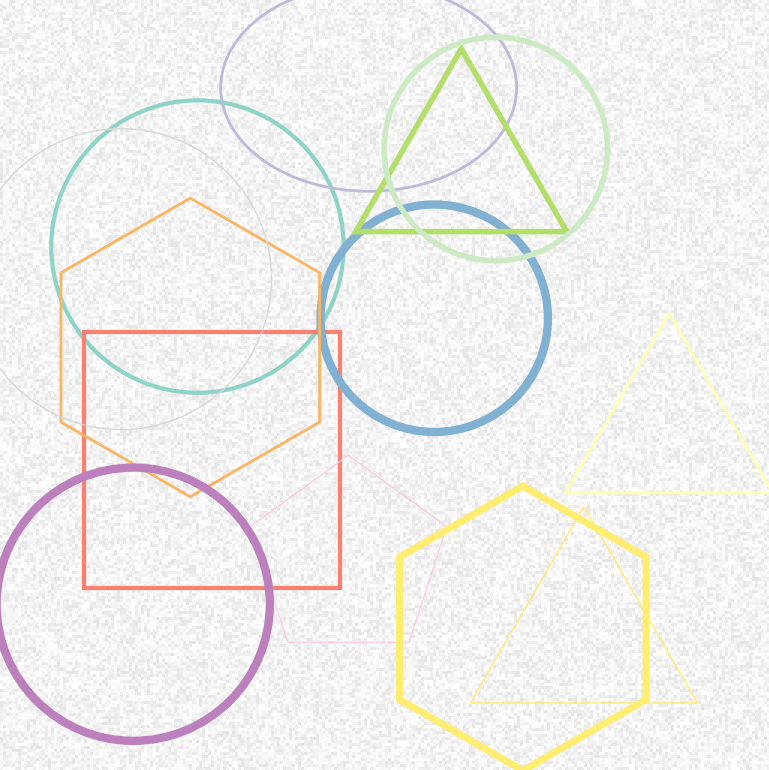[{"shape": "circle", "thickness": 1.5, "radius": 0.95, "center": [0.257, 0.68]}, {"shape": "triangle", "thickness": 1, "radius": 0.78, "center": [0.869, 0.438]}, {"shape": "oval", "thickness": 1, "radius": 0.96, "center": [0.479, 0.886]}, {"shape": "square", "thickness": 1.5, "radius": 0.83, "center": [0.276, 0.403]}, {"shape": "circle", "thickness": 3, "radius": 0.74, "center": [0.564, 0.587]}, {"shape": "hexagon", "thickness": 1, "radius": 0.97, "center": [0.247, 0.549]}, {"shape": "triangle", "thickness": 2, "radius": 0.79, "center": [0.599, 0.778]}, {"shape": "pentagon", "thickness": 0.5, "radius": 0.67, "center": [0.453, 0.274]}, {"shape": "circle", "thickness": 0.5, "radius": 0.98, "center": [0.157, 0.638]}, {"shape": "circle", "thickness": 3, "radius": 0.89, "center": [0.173, 0.215]}, {"shape": "circle", "thickness": 2, "radius": 0.73, "center": [0.644, 0.807]}, {"shape": "triangle", "thickness": 0.5, "radius": 0.85, "center": [0.758, 0.172]}, {"shape": "hexagon", "thickness": 2.5, "radius": 0.92, "center": [0.679, 0.184]}]